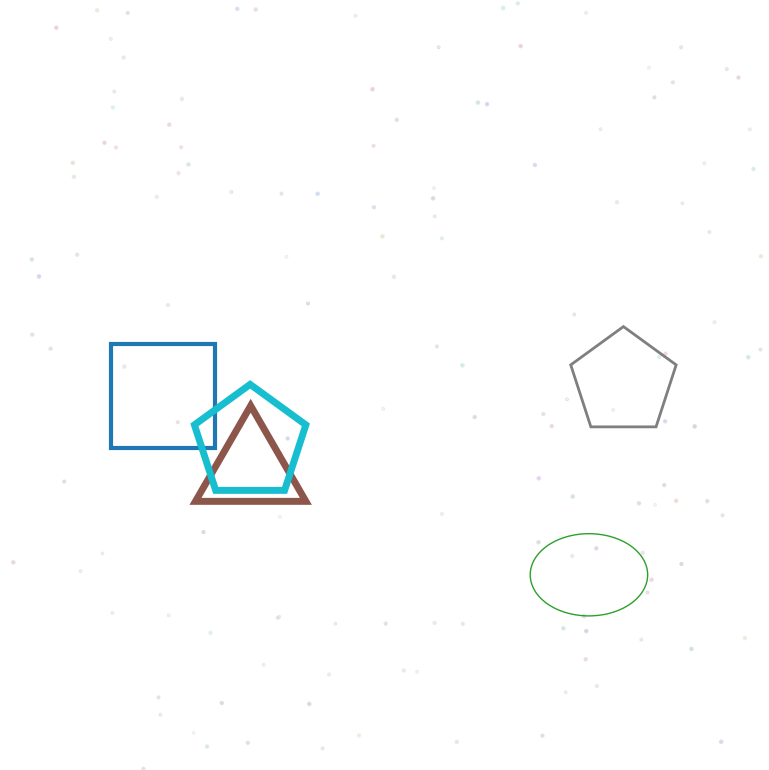[{"shape": "square", "thickness": 1.5, "radius": 0.34, "center": [0.212, 0.485]}, {"shape": "oval", "thickness": 0.5, "radius": 0.38, "center": [0.765, 0.254]}, {"shape": "triangle", "thickness": 2.5, "radius": 0.41, "center": [0.326, 0.39]}, {"shape": "pentagon", "thickness": 1, "radius": 0.36, "center": [0.81, 0.504]}, {"shape": "pentagon", "thickness": 2.5, "radius": 0.38, "center": [0.325, 0.425]}]